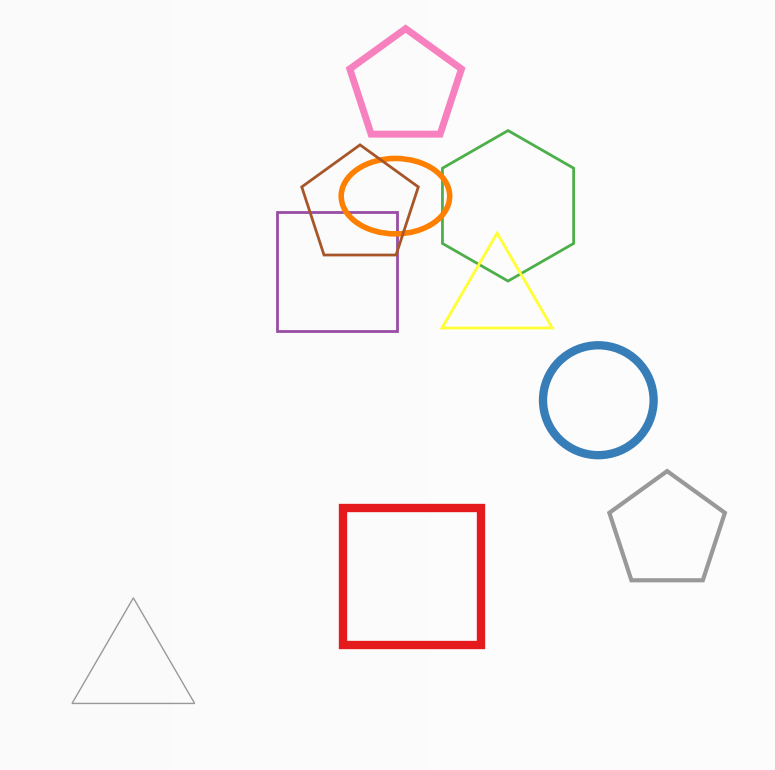[{"shape": "square", "thickness": 3, "radius": 0.45, "center": [0.532, 0.251]}, {"shape": "circle", "thickness": 3, "radius": 0.36, "center": [0.772, 0.48]}, {"shape": "hexagon", "thickness": 1, "radius": 0.49, "center": [0.656, 0.733]}, {"shape": "square", "thickness": 1, "radius": 0.39, "center": [0.435, 0.648]}, {"shape": "oval", "thickness": 2, "radius": 0.35, "center": [0.51, 0.745]}, {"shape": "triangle", "thickness": 1, "radius": 0.41, "center": [0.641, 0.615]}, {"shape": "pentagon", "thickness": 1, "radius": 0.4, "center": [0.465, 0.733]}, {"shape": "pentagon", "thickness": 2.5, "radius": 0.38, "center": [0.523, 0.887]}, {"shape": "pentagon", "thickness": 1.5, "radius": 0.39, "center": [0.861, 0.31]}, {"shape": "triangle", "thickness": 0.5, "radius": 0.46, "center": [0.172, 0.132]}]